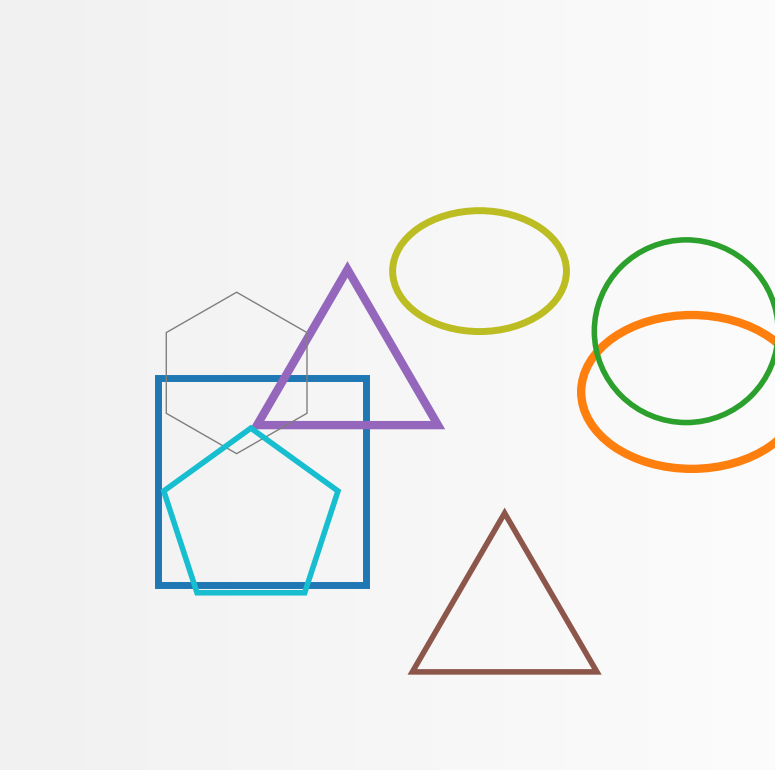[{"shape": "square", "thickness": 2.5, "radius": 0.67, "center": [0.338, 0.375]}, {"shape": "oval", "thickness": 3, "radius": 0.71, "center": [0.893, 0.491]}, {"shape": "circle", "thickness": 2, "radius": 0.59, "center": [0.885, 0.57]}, {"shape": "triangle", "thickness": 3, "radius": 0.67, "center": [0.448, 0.515]}, {"shape": "triangle", "thickness": 2, "radius": 0.69, "center": [0.651, 0.196]}, {"shape": "hexagon", "thickness": 0.5, "radius": 0.52, "center": [0.305, 0.516]}, {"shape": "oval", "thickness": 2.5, "radius": 0.56, "center": [0.619, 0.648]}, {"shape": "pentagon", "thickness": 2, "radius": 0.59, "center": [0.324, 0.326]}]